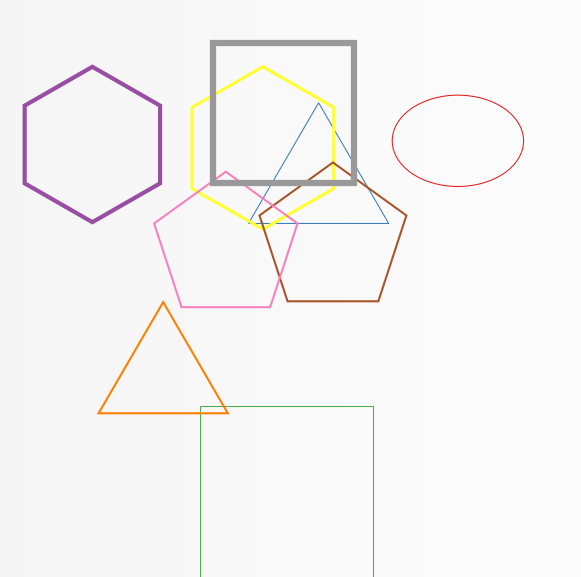[{"shape": "oval", "thickness": 0.5, "radius": 0.56, "center": [0.788, 0.755]}, {"shape": "triangle", "thickness": 0.5, "radius": 0.7, "center": [0.548, 0.682]}, {"shape": "square", "thickness": 0.5, "radius": 0.74, "center": [0.493, 0.147]}, {"shape": "hexagon", "thickness": 2, "radius": 0.67, "center": [0.159, 0.749]}, {"shape": "triangle", "thickness": 1, "radius": 0.64, "center": [0.281, 0.348]}, {"shape": "hexagon", "thickness": 1.5, "radius": 0.7, "center": [0.452, 0.743]}, {"shape": "pentagon", "thickness": 1, "radius": 0.66, "center": [0.573, 0.585]}, {"shape": "pentagon", "thickness": 1, "radius": 0.65, "center": [0.389, 0.572]}, {"shape": "square", "thickness": 3, "radius": 0.6, "center": [0.488, 0.803]}]